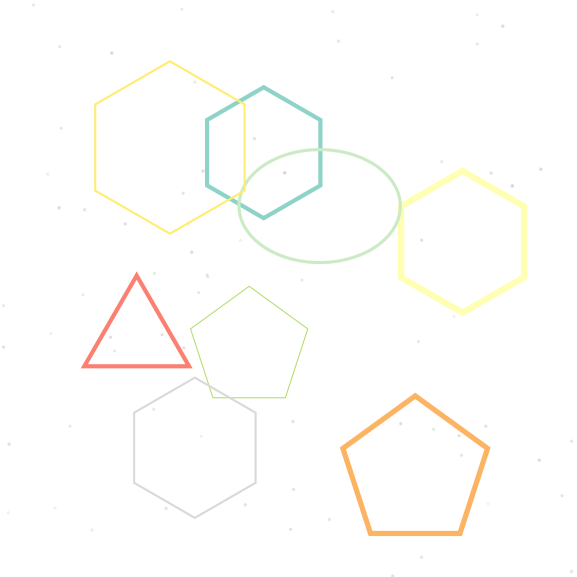[{"shape": "hexagon", "thickness": 2, "radius": 0.57, "center": [0.457, 0.735]}, {"shape": "hexagon", "thickness": 3, "radius": 0.61, "center": [0.801, 0.58]}, {"shape": "triangle", "thickness": 2, "radius": 0.52, "center": [0.237, 0.417]}, {"shape": "pentagon", "thickness": 2.5, "radius": 0.66, "center": [0.719, 0.182]}, {"shape": "pentagon", "thickness": 0.5, "radius": 0.53, "center": [0.431, 0.397]}, {"shape": "hexagon", "thickness": 1, "radius": 0.61, "center": [0.337, 0.224]}, {"shape": "oval", "thickness": 1.5, "radius": 0.7, "center": [0.554, 0.642]}, {"shape": "hexagon", "thickness": 1, "radius": 0.75, "center": [0.294, 0.744]}]